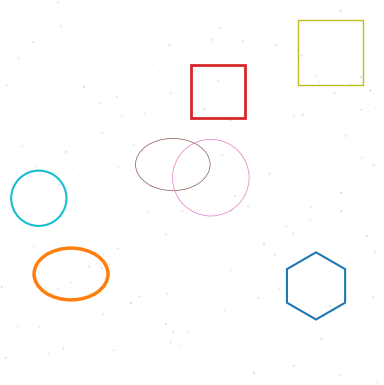[{"shape": "hexagon", "thickness": 1.5, "radius": 0.44, "center": [0.821, 0.257]}, {"shape": "oval", "thickness": 2.5, "radius": 0.48, "center": [0.185, 0.288]}, {"shape": "square", "thickness": 2, "radius": 0.35, "center": [0.566, 0.762]}, {"shape": "oval", "thickness": 0.5, "radius": 0.48, "center": [0.449, 0.573]}, {"shape": "circle", "thickness": 0.5, "radius": 0.5, "center": [0.548, 0.538]}, {"shape": "square", "thickness": 1, "radius": 0.42, "center": [0.859, 0.865]}, {"shape": "circle", "thickness": 1.5, "radius": 0.36, "center": [0.101, 0.485]}]